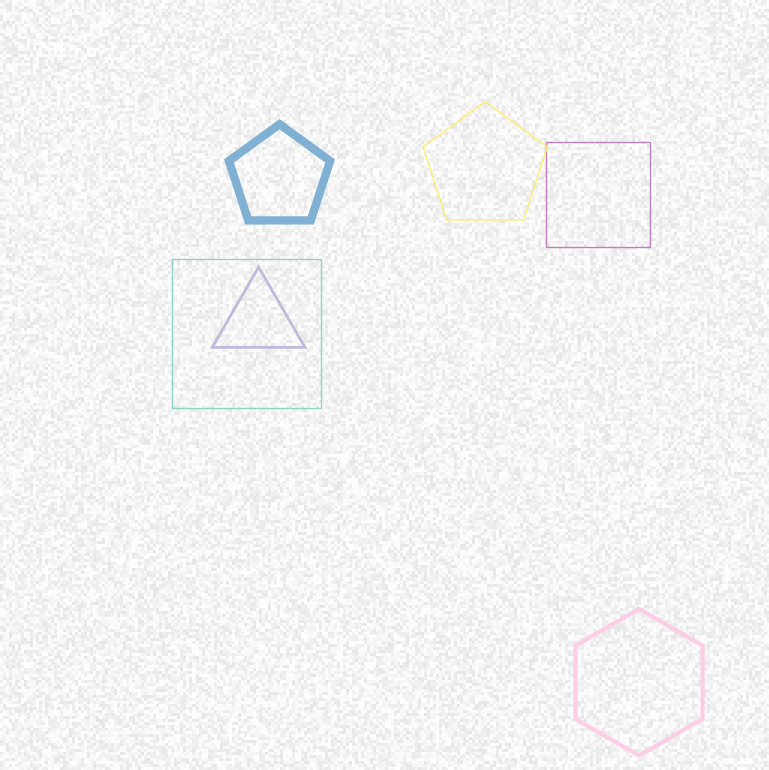[{"shape": "square", "thickness": 0.5, "radius": 0.48, "center": [0.32, 0.567]}, {"shape": "triangle", "thickness": 1, "radius": 0.35, "center": [0.336, 0.584]}, {"shape": "pentagon", "thickness": 3, "radius": 0.35, "center": [0.363, 0.77]}, {"shape": "hexagon", "thickness": 1.5, "radius": 0.48, "center": [0.83, 0.114]}, {"shape": "square", "thickness": 0.5, "radius": 0.34, "center": [0.777, 0.747]}, {"shape": "pentagon", "thickness": 0.5, "radius": 0.42, "center": [0.63, 0.783]}]